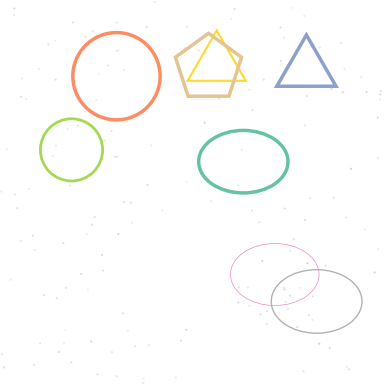[{"shape": "oval", "thickness": 2.5, "radius": 0.58, "center": [0.632, 0.58]}, {"shape": "circle", "thickness": 2.5, "radius": 0.57, "center": [0.303, 0.802]}, {"shape": "triangle", "thickness": 2.5, "radius": 0.44, "center": [0.796, 0.82]}, {"shape": "oval", "thickness": 0.5, "radius": 0.57, "center": [0.714, 0.287]}, {"shape": "circle", "thickness": 2, "radius": 0.4, "center": [0.186, 0.611]}, {"shape": "triangle", "thickness": 1.5, "radius": 0.44, "center": [0.563, 0.834]}, {"shape": "pentagon", "thickness": 2.5, "radius": 0.45, "center": [0.542, 0.823]}, {"shape": "oval", "thickness": 1, "radius": 0.59, "center": [0.822, 0.217]}]